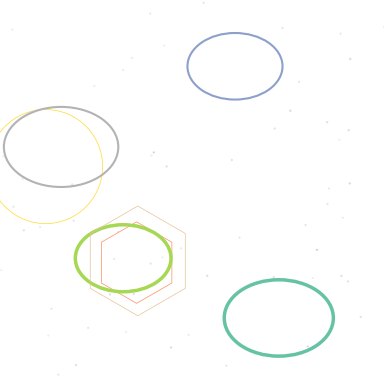[{"shape": "oval", "thickness": 2.5, "radius": 0.71, "center": [0.724, 0.174]}, {"shape": "hexagon", "thickness": 0.5, "radius": 0.53, "center": [0.355, 0.318]}, {"shape": "oval", "thickness": 1.5, "radius": 0.62, "center": [0.61, 0.828]}, {"shape": "oval", "thickness": 2.5, "radius": 0.62, "center": [0.32, 0.329]}, {"shape": "circle", "thickness": 0.5, "radius": 0.74, "center": [0.118, 0.567]}, {"shape": "hexagon", "thickness": 0.5, "radius": 0.71, "center": [0.358, 0.322]}, {"shape": "oval", "thickness": 1.5, "radius": 0.74, "center": [0.159, 0.618]}]